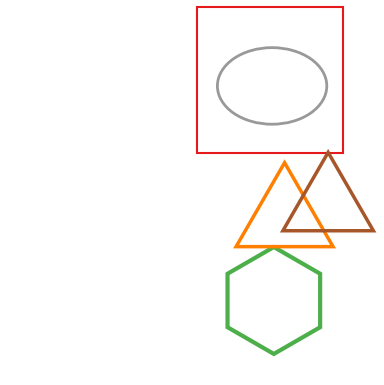[{"shape": "square", "thickness": 1.5, "radius": 0.95, "center": [0.7, 0.792]}, {"shape": "hexagon", "thickness": 3, "radius": 0.69, "center": [0.711, 0.22]}, {"shape": "triangle", "thickness": 2.5, "radius": 0.73, "center": [0.739, 0.432]}, {"shape": "triangle", "thickness": 2.5, "radius": 0.68, "center": [0.852, 0.468]}, {"shape": "oval", "thickness": 2, "radius": 0.71, "center": [0.707, 0.777]}]